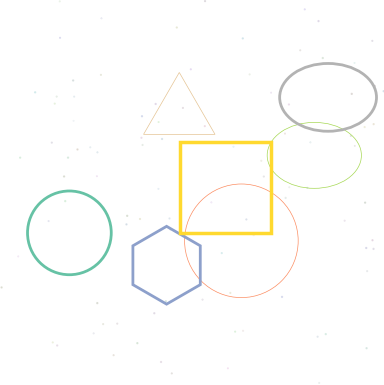[{"shape": "circle", "thickness": 2, "radius": 0.54, "center": [0.18, 0.395]}, {"shape": "circle", "thickness": 0.5, "radius": 0.74, "center": [0.627, 0.375]}, {"shape": "hexagon", "thickness": 2, "radius": 0.51, "center": [0.433, 0.311]}, {"shape": "oval", "thickness": 0.5, "radius": 0.61, "center": [0.816, 0.596]}, {"shape": "square", "thickness": 2.5, "radius": 0.59, "center": [0.585, 0.512]}, {"shape": "triangle", "thickness": 0.5, "radius": 0.54, "center": [0.466, 0.705]}, {"shape": "oval", "thickness": 2, "radius": 0.63, "center": [0.852, 0.747]}]